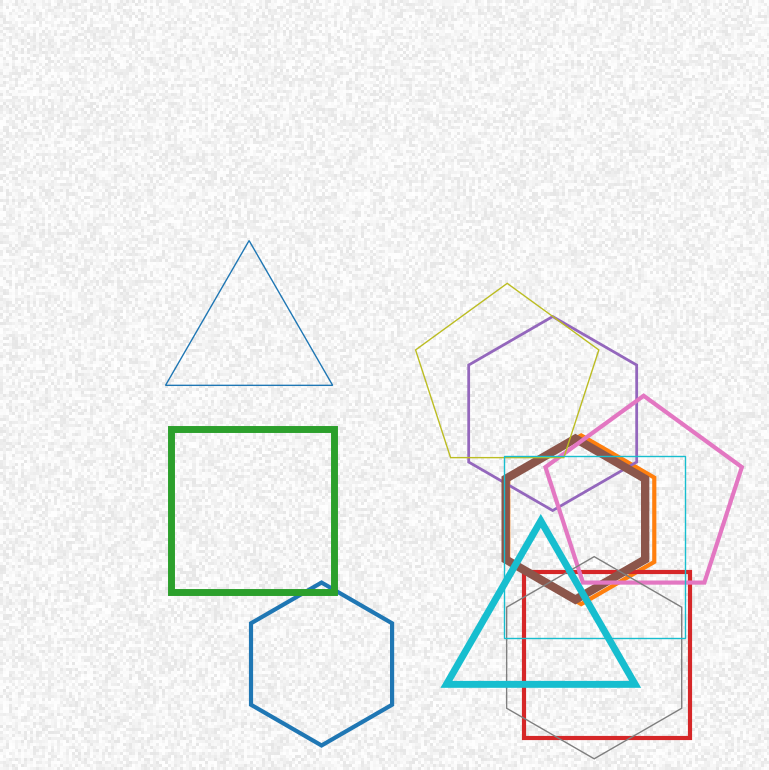[{"shape": "triangle", "thickness": 0.5, "radius": 0.63, "center": [0.323, 0.562]}, {"shape": "hexagon", "thickness": 1.5, "radius": 0.53, "center": [0.418, 0.138]}, {"shape": "hexagon", "thickness": 1.5, "radius": 0.55, "center": [0.755, 0.325]}, {"shape": "square", "thickness": 2.5, "radius": 0.53, "center": [0.328, 0.337]}, {"shape": "square", "thickness": 1.5, "radius": 0.54, "center": [0.789, 0.149]}, {"shape": "hexagon", "thickness": 1, "radius": 0.63, "center": [0.718, 0.463]}, {"shape": "hexagon", "thickness": 3, "radius": 0.52, "center": [0.747, 0.326]}, {"shape": "pentagon", "thickness": 1.5, "radius": 0.67, "center": [0.836, 0.352]}, {"shape": "hexagon", "thickness": 0.5, "radius": 0.66, "center": [0.772, 0.146]}, {"shape": "pentagon", "thickness": 0.5, "radius": 0.63, "center": [0.659, 0.507]}, {"shape": "square", "thickness": 0.5, "radius": 0.59, "center": [0.773, 0.29]}, {"shape": "triangle", "thickness": 2.5, "radius": 0.71, "center": [0.702, 0.182]}]